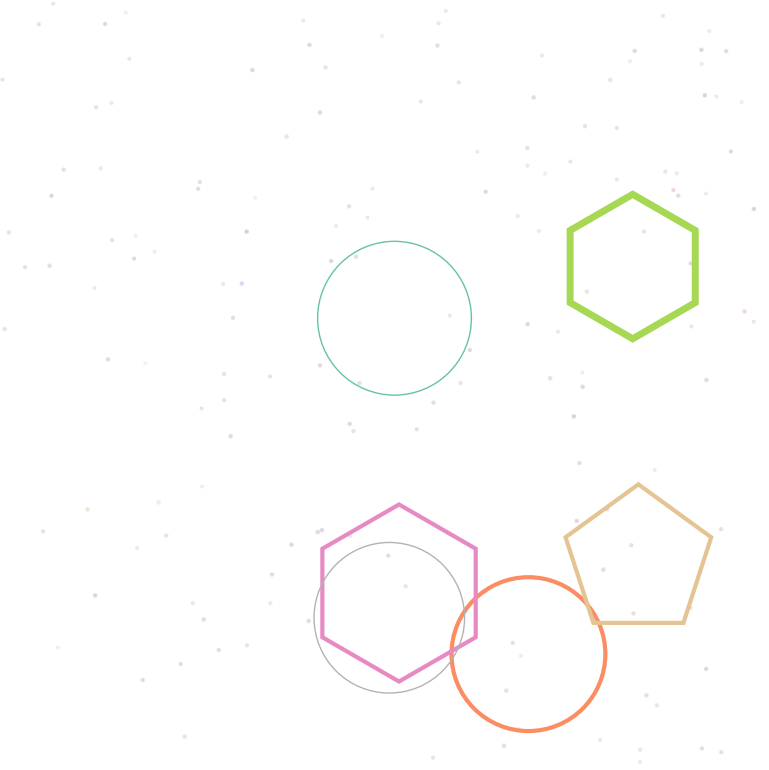[{"shape": "circle", "thickness": 0.5, "radius": 0.5, "center": [0.512, 0.587]}, {"shape": "circle", "thickness": 1.5, "radius": 0.5, "center": [0.686, 0.15]}, {"shape": "hexagon", "thickness": 1.5, "radius": 0.57, "center": [0.518, 0.23]}, {"shape": "hexagon", "thickness": 2.5, "radius": 0.47, "center": [0.822, 0.654]}, {"shape": "pentagon", "thickness": 1.5, "radius": 0.5, "center": [0.829, 0.272]}, {"shape": "circle", "thickness": 0.5, "radius": 0.49, "center": [0.506, 0.198]}]